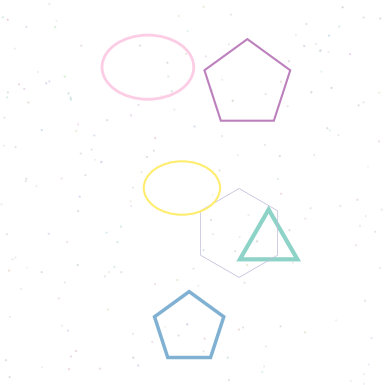[{"shape": "triangle", "thickness": 3, "radius": 0.43, "center": [0.698, 0.37]}, {"shape": "hexagon", "thickness": 0.5, "radius": 0.58, "center": [0.621, 0.395]}, {"shape": "pentagon", "thickness": 2.5, "radius": 0.47, "center": [0.491, 0.148]}, {"shape": "oval", "thickness": 2, "radius": 0.6, "center": [0.384, 0.825]}, {"shape": "pentagon", "thickness": 1.5, "radius": 0.59, "center": [0.642, 0.781]}, {"shape": "oval", "thickness": 1.5, "radius": 0.5, "center": [0.473, 0.512]}]